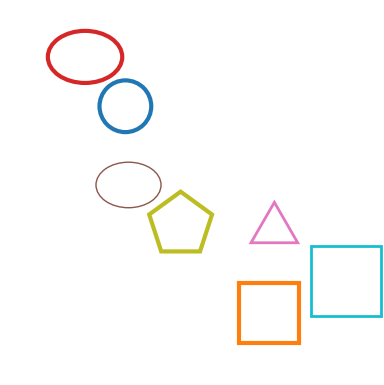[{"shape": "circle", "thickness": 3, "radius": 0.34, "center": [0.326, 0.724]}, {"shape": "square", "thickness": 3, "radius": 0.39, "center": [0.699, 0.187]}, {"shape": "oval", "thickness": 3, "radius": 0.48, "center": [0.221, 0.852]}, {"shape": "oval", "thickness": 1, "radius": 0.42, "center": [0.334, 0.52]}, {"shape": "triangle", "thickness": 2, "radius": 0.35, "center": [0.713, 0.404]}, {"shape": "pentagon", "thickness": 3, "radius": 0.43, "center": [0.469, 0.416]}, {"shape": "square", "thickness": 2, "radius": 0.46, "center": [0.898, 0.269]}]